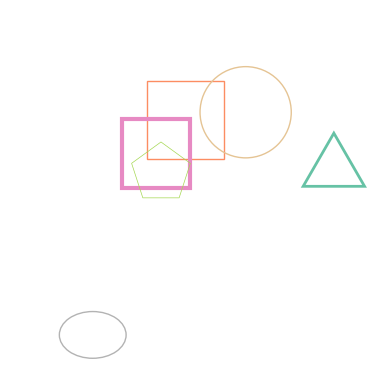[{"shape": "triangle", "thickness": 2, "radius": 0.46, "center": [0.867, 0.562]}, {"shape": "square", "thickness": 1, "radius": 0.51, "center": [0.482, 0.688]}, {"shape": "square", "thickness": 3, "radius": 0.45, "center": [0.406, 0.601]}, {"shape": "pentagon", "thickness": 0.5, "radius": 0.4, "center": [0.418, 0.551]}, {"shape": "circle", "thickness": 1, "radius": 0.59, "center": [0.638, 0.708]}, {"shape": "oval", "thickness": 1, "radius": 0.43, "center": [0.241, 0.13]}]